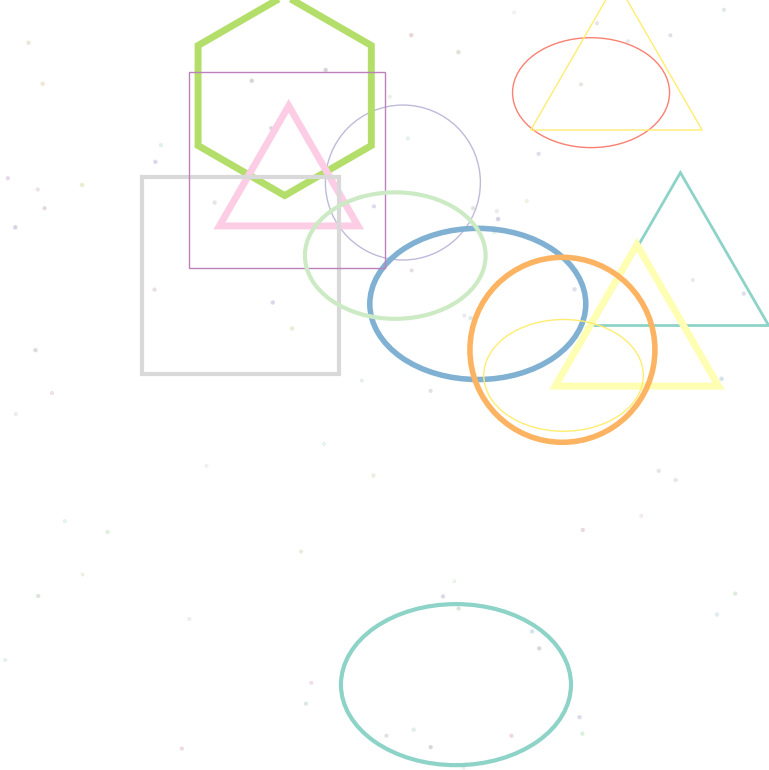[{"shape": "oval", "thickness": 1.5, "radius": 0.75, "center": [0.592, 0.111]}, {"shape": "triangle", "thickness": 1, "radius": 0.66, "center": [0.884, 0.643]}, {"shape": "triangle", "thickness": 2.5, "radius": 0.61, "center": [0.827, 0.56]}, {"shape": "circle", "thickness": 0.5, "radius": 0.5, "center": [0.523, 0.763]}, {"shape": "oval", "thickness": 0.5, "radius": 0.51, "center": [0.768, 0.88]}, {"shape": "oval", "thickness": 2, "radius": 0.7, "center": [0.62, 0.605]}, {"shape": "circle", "thickness": 2, "radius": 0.6, "center": [0.73, 0.546]}, {"shape": "hexagon", "thickness": 2.5, "radius": 0.65, "center": [0.37, 0.876]}, {"shape": "triangle", "thickness": 2.5, "radius": 0.52, "center": [0.375, 0.759]}, {"shape": "square", "thickness": 1.5, "radius": 0.64, "center": [0.312, 0.642]}, {"shape": "square", "thickness": 0.5, "radius": 0.64, "center": [0.373, 0.779]}, {"shape": "oval", "thickness": 1.5, "radius": 0.59, "center": [0.513, 0.668]}, {"shape": "oval", "thickness": 0.5, "radius": 0.52, "center": [0.732, 0.512]}, {"shape": "triangle", "thickness": 0.5, "radius": 0.64, "center": [0.801, 0.895]}]